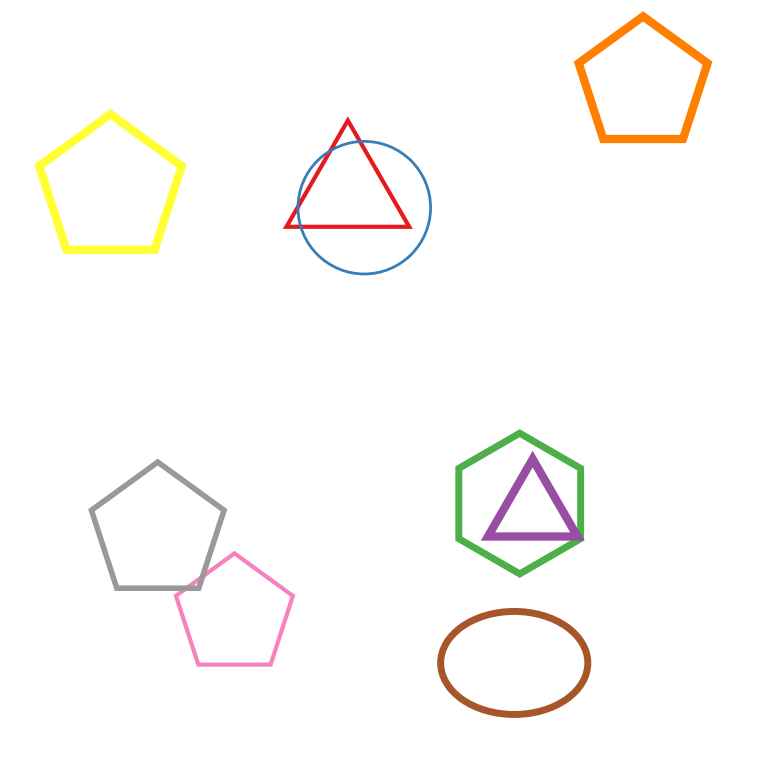[{"shape": "triangle", "thickness": 1.5, "radius": 0.46, "center": [0.452, 0.751]}, {"shape": "circle", "thickness": 1, "radius": 0.43, "center": [0.473, 0.73]}, {"shape": "hexagon", "thickness": 2.5, "radius": 0.46, "center": [0.675, 0.346]}, {"shape": "triangle", "thickness": 3, "radius": 0.34, "center": [0.692, 0.337]}, {"shape": "pentagon", "thickness": 3, "radius": 0.44, "center": [0.835, 0.891]}, {"shape": "pentagon", "thickness": 3, "radius": 0.49, "center": [0.143, 0.754]}, {"shape": "oval", "thickness": 2.5, "radius": 0.48, "center": [0.668, 0.139]}, {"shape": "pentagon", "thickness": 1.5, "radius": 0.4, "center": [0.304, 0.201]}, {"shape": "pentagon", "thickness": 2, "radius": 0.45, "center": [0.205, 0.309]}]